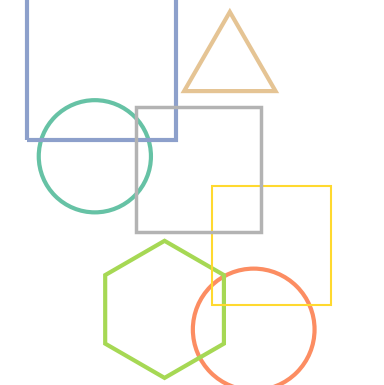[{"shape": "circle", "thickness": 3, "radius": 0.73, "center": [0.246, 0.594]}, {"shape": "circle", "thickness": 3, "radius": 0.79, "center": [0.659, 0.144]}, {"shape": "square", "thickness": 3, "radius": 0.97, "center": [0.264, 0.829]}, {"shape": "hexagon", "thickness": 3, "radius": 0.89, "center": [0.427, 0.196]}, {"shape": "square", "thickness": 1.5, "radius": 0.77, "center": [0.704, 0.362]}, {"shape": "triangle", "thickness": 3, "radius": 0.69, "center": [0.597, 0.832]}, {"shape": "square", "thickness": 2.5, "radius": 0.81, "center": [0.515, 0.56]}]